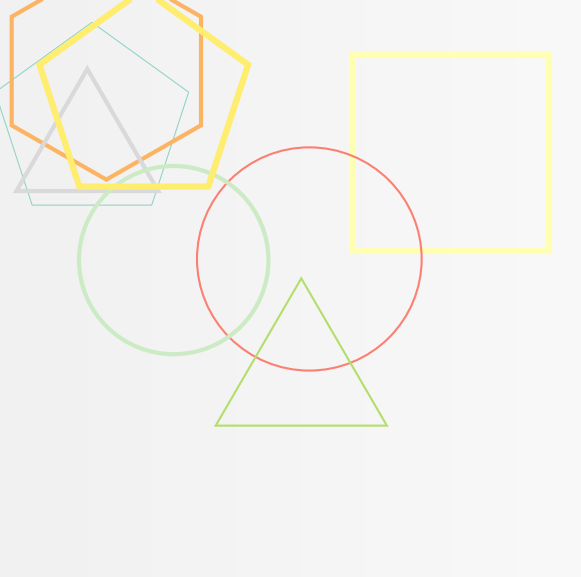[{"shape": "pentagon", "thickness": 0.5, "radius": 0.87, "center": [0.158, 0.786]}, {"shape": "square", "thickness": 3, "radius": 0.85, "center": [0.776, 0.735]}, {"shape": "circle", "thickness": 1, "radius": 0.97, "center": [0.532, 0.551]}, {"shape": "hexagon", "thickness": 2, "radius": 0.94, "center": [0.183, 0.876]}, {"shape": "triangle", "thickness": 1, "radius": 0.85, "center": [0.518, 0.347]}, {"shape": "triangle", "thickness": 2, "radius": 0.7, "center": [0.15, 0.739]}, {"shape": "circle", "thickness": 2, "radius": 0.81, "center": [0.299, 0.549]}, {"shape": "pentagon", "thickness": 3, "radius": 0.94, "center": [0.247, 0.829]}]